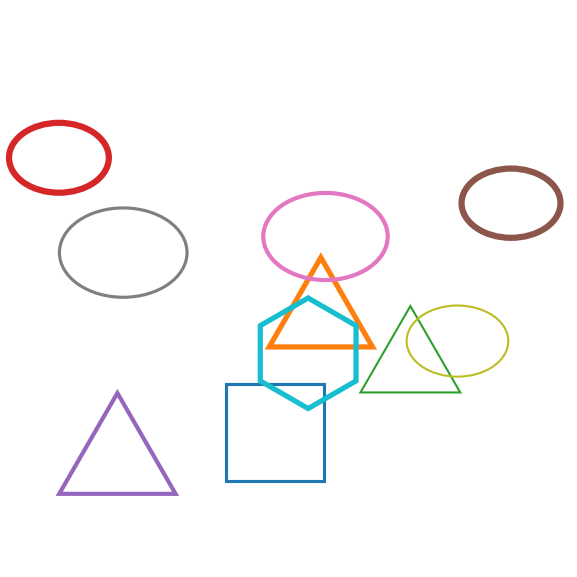[{"shape": "square", "thickness": 1.5, "radius": 0.42, "center": [0.476, 0.25]}, {"shape": "triangle", "thickness": 2.5, "radius": 0.52, "center": [0.556, 0.45]}, {"shape": "triangle", "thickness": 1, "radius": 0.5, "center": [0.711, 0.369]}, {"shape": "oval", "thickness": 3, "radius": 0.43, "center": [0.102, 0.726]}, {"shape": "triangle", "thickness": 2, "radius": 0.58, "center": [0.203, 0.202]}, {"shape": "oval", "thickness": 3, "radius": 0.43, "center": [0.885, 0.647]}, {"shape": "oval", "thickness": 2, "radius": 0.54, "center": [0.564, 0.59]}, {"shape": "oval", "thickness": 1.5, "radius": 0.55, "center": [0.213, 0.562]}, {"shape": "oval", "thickness": 1, "radius": 0.44, "center": [0.792, 0.408]}, {"shape": "hexagon", "thickness": 2.5, "radius": 0.48, "center": [0.534, 0.387]}]